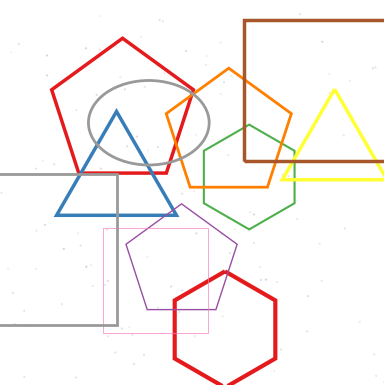[{"shape": "pentagon", "thickness": 2.5, "radius": 0.97, "center": [0.318, 0.707]}, {"shape": "hexagon", "thickness": 3, "radius": 0.75, "center": [0.584, 0.144]}, {"shape": "triangle", "thickness": 2.5, "radius": 0.9, "center": [0.303, 0.531]}, {"shape": "hexagon", "thickness": 1.5, "radius": 0.68, "center": [0.647, 0.54]}, {"shape": "pentagon", "thickness": 1, "radius": 0.76, "center": [0.472, 0.319]}, {"shape": "pentagon", "thickness": 2, "radius": 0.85, "center": [0.594, 0.652]}, {"shape": "triangle", "thickness": 2.5, "radius": 0.78, "center": [0.869, 0.612]}, {"shape": "square", "thickness": 2.5, "radius": 0.92, "center": [0.818, 0.765]}, {"shape": "square", "thickness": 0.5, "radius": 0.68, "center": [0.404, 0.271]}, {"shape": "square", "thickness": 2, "radius": 0.98, "center": [0.108, 0.353]}, {"shape": "oval", "thickness": 2, "radius": 0.78, "center": [0.387, 0.681]}]